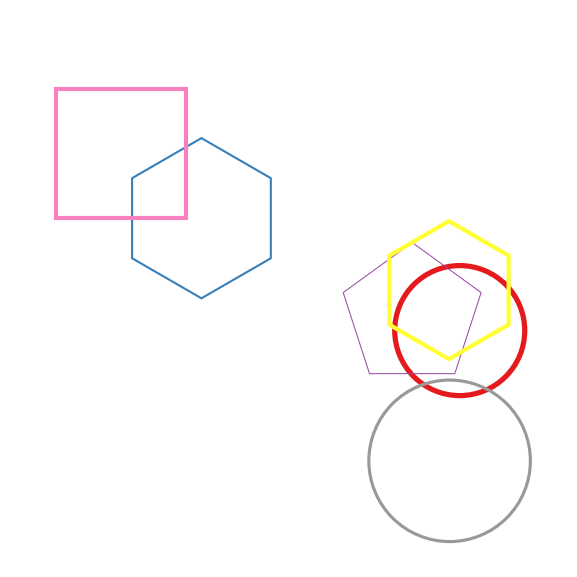[{"shape": "circle", "thickness": 2.5, "radius": 0.56, "center": [0.796, 0.427]}, {"shape": "hexagon", "thickness": 1, "radius": 0.69, "center": [0.349, 0.621]}, {"shape": "pentagon", "thickness": 0.5, "radius": 0.63, "center": [0.714, 0.454]}, {"shape": "hexagon", "thickness": 2, "radius": 0.6, "center": [0.777, 0.497]}, {"shape": "square", "thickness": 2, "radius": 0.56, "center": [0.21, 0.733]}, {"shape": "circle", "thickness": 1.5, "radius": 0.7, "center": [0.779, 0.201]}]